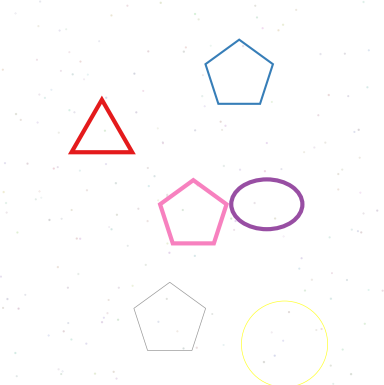[{"shape": "triangle", "thickness": 3, "radius": 0.45, "center": [0.265, 0.65]}, {"shape": "pentagon", "thickness": 1.5, "radius": 0.46, "center": [0.621, 0.805]}, {"shape": "oval", "thickness": 3, "radius": 0.46, "center": [0.693, 0.469]}, {"shape": "circle", "thickness": 0.5, "radius": 0.56, "center": [0.739, 0.106]}, {"shape": "pentagon", "thickness": 3, "radius": 0.45, "center": [0.502, 0.441]}, {"shape": "pentagon", "thickness": 0.5, "radius": 0.49, "center": [0.441, 0.169]}]